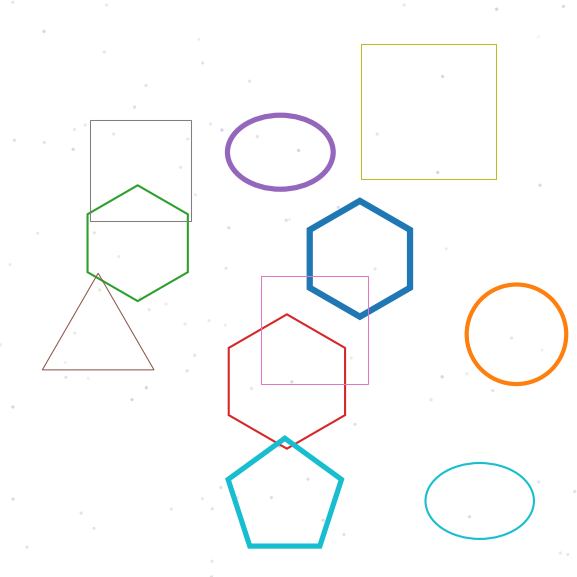[{"shape": "hexagon", "thickness": 3, "radius": 0.5, "center": [0.623, 0.551]}, {"shape": "circle", "thickness": 2, "radius": 0.43, "center": [0.894, 0.42]}, {"shape": "hexagon", "thickness": 1, "radius": 0.5, "center": [0.238, 0.578]}, {"shape": "hexagon", "thickness": 1, "radius": 0.58, "center": [0.497, 0.338]}, {"shape": "oval", "thickness": 2.5, "radius": 0.46, "center": [0.485, 0.736]}, {"shape": "triangle", "thickness": 0.5, "radius": 0.56, "center": [0.17, 0.414]}, {"shape": "square", "thickness": 0.5, "radius": 0.46, "center": [0.545, 0.428]}, {"shape": "square", "thickness": 0.5, "radius": 0.44, "center": [0.244, 0.704]}, {"shape": "square", "thickness": 0.5, "radius": 0.58, "center": [0.742, 0.806]}, {"shape": "pentagon", "thickness": 2.5, "radius": 0.52, "center": [0.493, 0.137]}, {"shape": "oval", "thickness": 1, "radius": 0.47, "center": [0.831, 0.132]}]